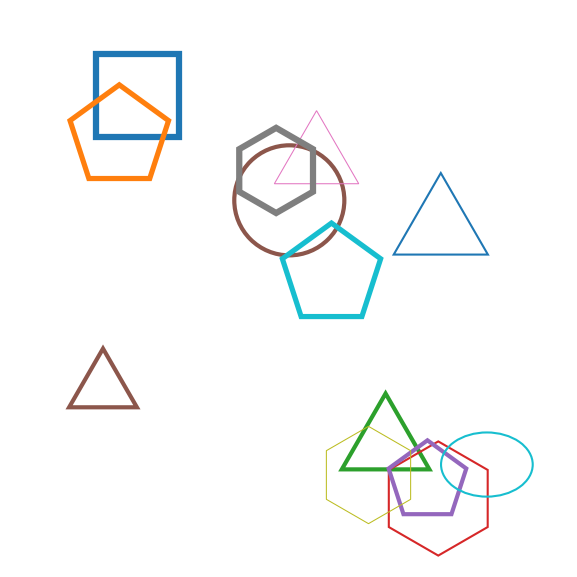[{"shape": "triangle", "thickness": 1, "radius": 0.47, "center": [0.763, 0.605]}, {"shape": "square", "thickness": 3, "radius": 0.36, "center": [0.239, 0.834]}, {"shape": "pentagon", "thickness": 2.5, "radius": 0.45, "center": [0.207, 0.763]}, {"shape": "triangle", "thickness": 2, "radius": 0.44, "center": [0.668, 0.23]}, {"shape": "hexagon", "thickness": 1, "radius": 0.49, "center": [0.759, 0.136]}, {"shape": "pentagon", "thickness": 2, "radius": 0.35, "center": [0.74, 0.166]}, {"shape": "triangle", "thickness": 2, "radius": 0.34, "center": [0.178, 0.328]}, {"shape": "circle", "thickness": 2, "radius": 0.48, "center": [0.501, 0.652]}, {"shape": "triangle", "thickness": 0.5, "radius": 0.42, "center": [0.548, 0.723]}, {"shape": "hexagon", "thickness": 3, "radius": 0.37, "center": [0.478, 0.704]}, {"shape": "hexagon", "thickness": 0.5, "radius": 0.42, "center": [0.638, 0.177]}, {"shape": "pentagon", "thickness": 2.5, "radius": 0.45, "center": [0.574, 0.523]}, {"shape": "oval", "thickness": 1, "radius": 0.4, "center": [0.843, 0.195]}]